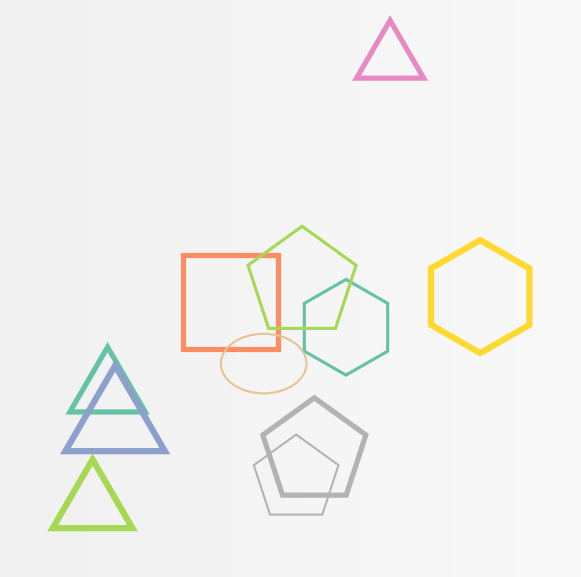[{"shape": "triangle", "thickness": 2.5, "radius": 0.37, "center": [0.185, 0.323]}, {"shape": "hexagon", "thickness": 1.5, "radius": 0.41, "center": [0.595, 0.432]}, {"shape": "square", "thickness": 2.5, "radius": 0.41, "center": [0.396, 0.476]}, {"shape": "triangle", "thickness": 3, "radius": 0.49, "center": [0.198, 0.267]}, {"shape": "triangle", "thickness": 2.5, "radius": 0.33, "center": [0.671, 0.897]}, {"shape": "triangle", "thickness": 3, "radius": 0.4, "center": [0.159, 0.124]}, {"shape": "pentagon", "thickness": 1.5, "radius": 0.49, "center": [0.52, 0.51]}, {"shape": "hexagon", "thickness": 3, "radius": 0.49, "center": [0.826, 0.485]}, {"shape": "oval", "thickness": 1, "radius": 0.37, "center": [0.454, 0.37]}, {"shape": "pentagon", "thickness": 2.5, "radius": 0.47, "center": [0.541, 0.217]}, {"shape": "pentagon", "thickness": 1, "radius": 0.38, "center": [0.51, 0.17]}]